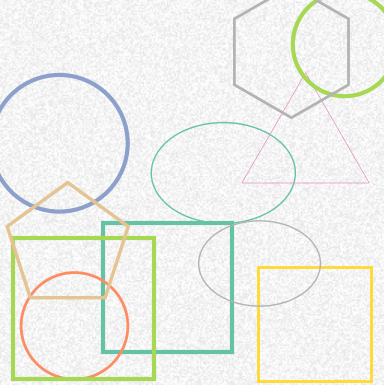[{"shape": "square", "thickness": 3, "radius": 0.84, "center": [0.436, 0.253]}, {"shape": "oval", "thickness": 1, "radius": 0.94, "center": [0.58, 0.551]}, {"shape": "circle", "thickness": 2, "radius": 0.69, "center": [0.193, 0.153]}, {"shape": "circle", "thickness": 3, "radius": 0.89, "center": [0.154, 0.628]}, {"shape": "triangle", "thickness": 0.5, "radius": 0.95, "center": [0.794, 0.62]}, {"shape": "square", "thickness": 3, "radius": 0.92, "center": [0.217, 0.199]}, {"shape": "circle", "thickness": 3, "radius": 0.67, "center": [0.895, 0.885]}, {"shape": "square", "thickness": 2, "radius": 0.74, "center": [0.817, 0.159]}, {"shape": "pentagon", "thickness": 2.5, "radius": 0.83, "center": [0.176, 0.361]}, {"shape": "hexagon", "thickness": 2, "radius": 0.86, "center": [0.757, 0.865]}, {"shape": "oval", "thickness": 1, "radius": 0.79, "center": [0.674, 0.316]}]